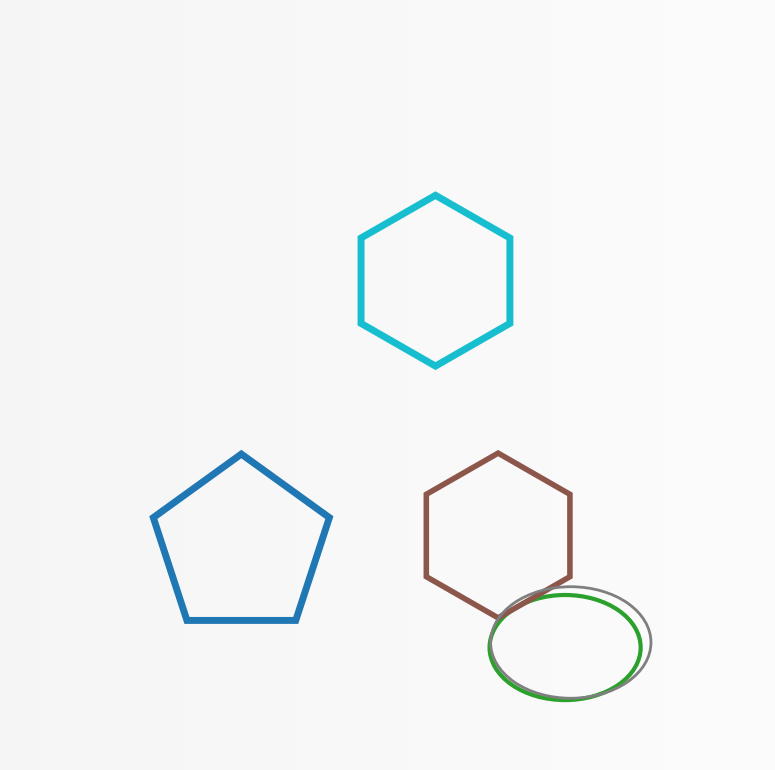[{"shape": "pentagon", "thickness": 2.5, "radius": 0.6, "center": [0.311, 0.291]}, {"shape": "oval", "thickness": 1.5, "radius": 0.49, "center": [0.729, 0.159]}, {"shape": "hexagon", "thickness": 2, "radius": 0.53, "center": [0.643, 0.305]}, {"shape": "oval", "thickness": 1, "radius": 0.52, "center": [0.736, 0.166]}, {"shape": "hexagon", "thickness": 2.5, "radius": 0.55, "center": [0.562, 0.635]}]